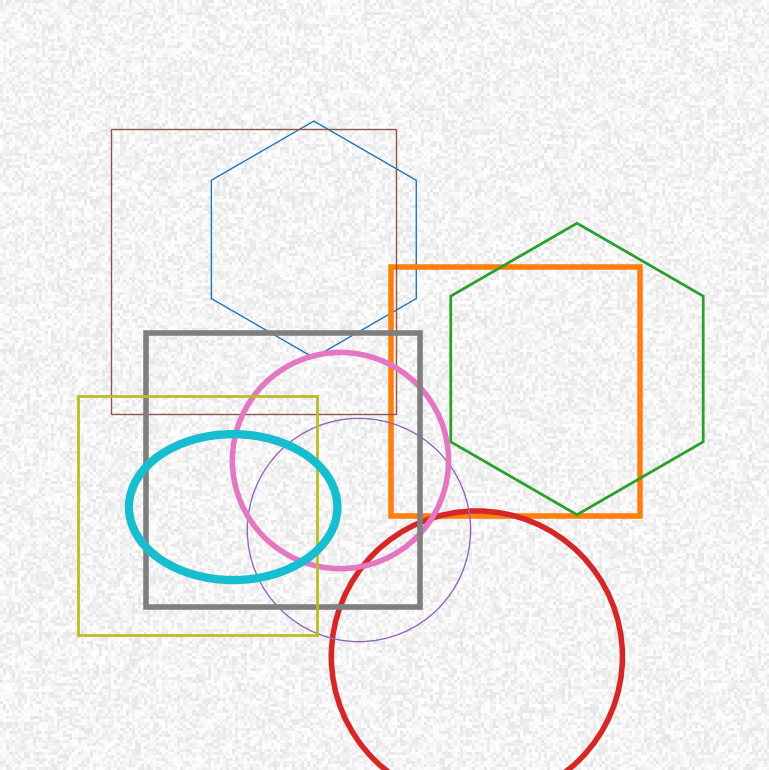[{"shape": "hexagon", "thickness": 0.5, "radius": 0.77, "center": [0.408, 0.689]}, {"shape": "square", "thickness": 2, "radius": 0.81, "center": [0.67, 0.492]}, {"shape": "hexagon", "thickness": 1, "radius": 0.95, "center": [0.749, 0.521]}, {"shape": "circle", "thickness": 2, "radius": 0.95, "center": [0.619, 0.147]}, {"shape": "circle", "thickness": 0.5, "radius": 0.72, "center": [0.466, 0.312]}, {"shape": "square", "thickness": 0.5, "radius": 0.92, "center": [0.33, 0.647]}, {"shape": "circle", "thickness": 2, "radius": 0.7, "center": [0.442, 0.402]}, {"shape": "square", "thickness": 2, "radius": 0.89, "center": [0.367, 0.389]}, {"shape": "square", "thickness": 1, "radius": 0.78, "center": [0.256, 0.331]}, {"shape": "oval", "thickness": 3, "radius": 0.68, "center": [0.303, 0.341]}]